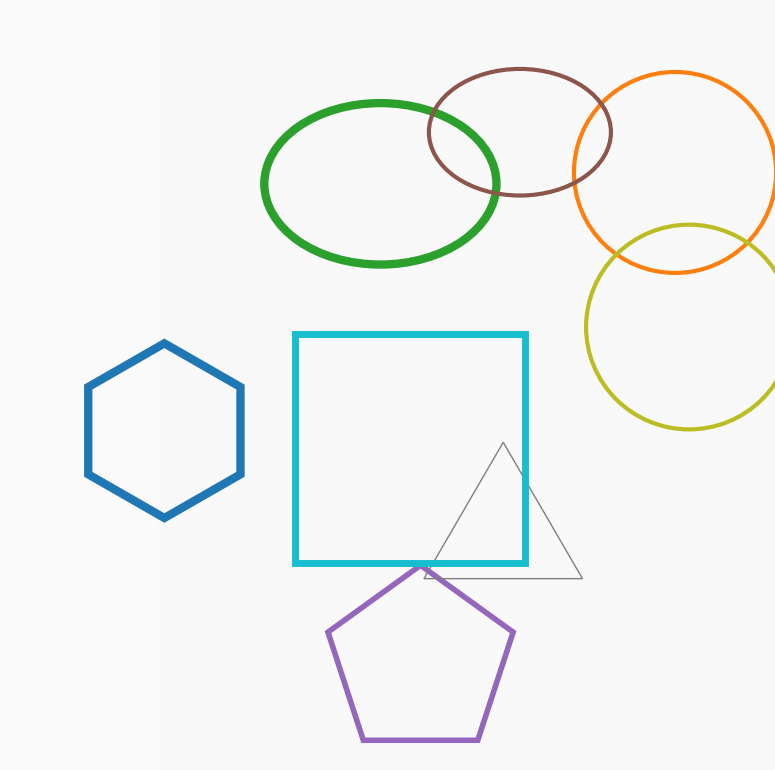[{"shape": "hexagon", "thickness": 3, "radius": 0.57, "center": [0.212, 0.441]}, {"shape": "circle", "thickness": 1.5, "radius": 0.65, "center": [0.871, 0.776]}, {"shape": "oval", "thickness": 3, "radius": 0.75, "center": [0.491, 0.761]}, {"shape": "pentagon", "thickness": 2, "radius": 0.63, "center": [0.543, 0.14]}, {"shape": "oval", "thickness": 1.5, "radius": 0.59, "center": [0.671, 0.828]}, {"shape": "triangle", "thickness": 0.5, "radius": 0.59, "center": [0.649, 0.308]}, {"shape": "circle", "thickness": 1.5, "radius": 0.66, "center": [0.889, 0.575]}, {"shape": "square", "thickness": 2.5, "radius": 0.74, "center": [0.529, 0.417]}]